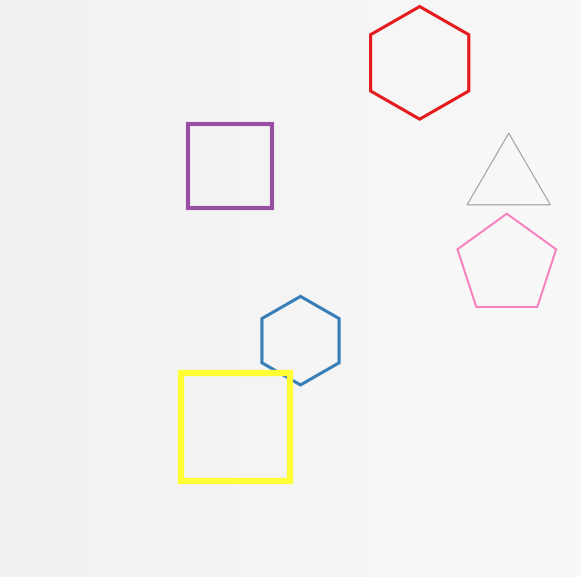[{"shape": "hexagon", "thickness": 1.5, "radius": 0.49, "center": [0.722, 0.89]}, {"shape": "hexagon", "thickness": 1.5, "radius": 0.38, "center": [0.517, 0.409]}, {"shape": "square", "thickness": 2, "radius": 0.36, "center": [0.395, 0.712]}, {"shape": "square", "thickness": 3, "radius": 0.47, "center": [0.405, 0.26]}, {"shape": "pentagon", "thickness": 1, "radius": 0.45, "center": [0.872, 0.54]}, {"shape": "triangle", "thickness": 0.5, "radius": 0.41, "center": [0.875, 0.686]}]